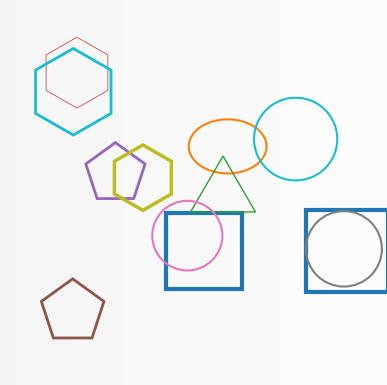[{"shape": "square", "thickness": 3, "radius": 0.49, "center": [0.526, 0.348]}, {"shape": "square", "thickness": 3, "radius": 0.53, "center": [0.894, 0.349]}, {"shape": "oval", "thickness": 1.5, "radius": 0.5, "center": [0.588, 0.62]}, {"shape": "triangle", "thickness": 1, "radius": 0.48, "center": [0.576, 0.498]}, {"shape": "hexagon", "thickness": 0.5, "radius": 0.46, "center": [0.199, 0.811]}, {"shape": "pentagon", "thickness": 2, "radius": 0.4, "center": [0.298, 0.549]}, {"shape": "pentagon", "thickness": 2, "radius": 0.42, "center": [0.188, 0.191]}, {"shape": "circle", "thickness": 1.5, "radius": 0.45, "center": [0.483, 0.388]}, {"shape": "circle", "thickness": 1.5, "radius": 0.49, "center": [0.888, 0.354]}, {"shape": "hexagon", "thickness": 2.5, "radius": 0.42, "center": [0.369, 0.539]}, {"shape": "hexagon", "thickness": 2, "radius": 0.56, "center": [0.189, 0.762]}, {"shape": "circle", "thickness": 1.5, "radius": 0.54, "center": [0.763, 0.639]}]